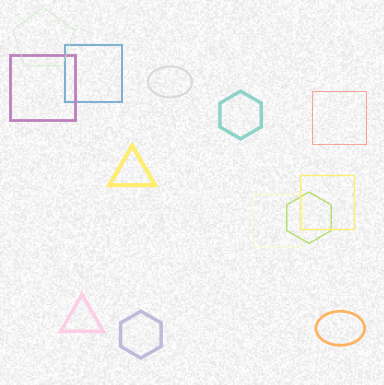[{"shape": "hexagon", "thickness": 2.5, "radius": 0.31, "center": [0.625, 0.701]}, {"shape": "square", "thickness": 0.5, "radius": 0.33, "center": [0.722, 0.428]}, {"shape": "hexagon", "thickness": 2.5, "radius": 0.3, "center": [0.366, 0.131]}, {"shape": "square", "thickness": 0.5, "radius": 0.35, "center": [0.88, 0.695]}, {"shape": "square", "thickness": 1.5, "radius": 0.37, "center": [0.243, 0.81]}, {"shape": "oval", "thickness": 2, "radius": 0.32, "center": [0.884, 0.147]}, {"shape": "hexagon", "thickness": 1, "radius": 0.33, "center": [0.803, 0.434]}, {"shape": "triangle", "thickness": 2.5, "radius": 0.32, "center": [0.213, 0.172]}, {"shape": "oval", "thickness": 1.5, "radius": 0.29, "center": [0.442, 0.787]}, {"shape": "square", "thickness": 2, "radius": 0.42, "center": [0.111, 0.772]}, {"shape": "pentagon", "thickness": 0.5, "radius": 0.42, "center": [0.113, 0.897]}, {"shape": "triangle", "thickness": 3, "radius": 0.34, "center": [0.343, 0.553]}, {"shape": "square", "thickness": 1, "radius": 0.35, "center": [0.85, 0.475]}]